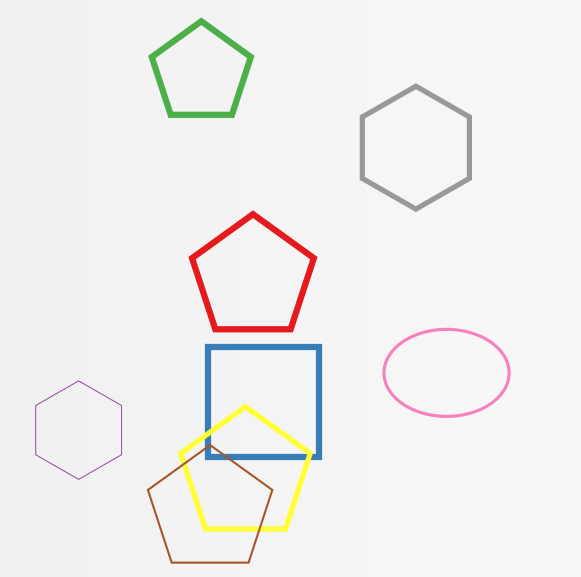[{"shape": "pentagon", "thickness": 3, "radius": 0.55, "center": [0.435, 0.518]}, {"shape": "square", "thickness": 3, "radius": 0.48, "center": [0.454, 0.303]}, {"shape": "pentagon", "thickness": 3, "radius": 0.45, "center": [0.346, 0.873]}, {"shape": "hexagon", "thickness": 0.5, "radius": 0.43, "center": [0.135, 0.254]}, {"shape": "pentagon", "thickness": 2.5, "radius": 0.59, "center": [0.422, 0.178]}, {"shape": "pentagon", "thickness": 1, "radius": 0.56, "center": [0.362, 0.116]}, {"shape": "oval", "thickness": 1.5, "radius": 0.54, "center": [0.768, 0.353]}, {"shape": "hexagon", "thickness": 2.5, "radius": 0.53, "center": [0.715, 0.743]}]